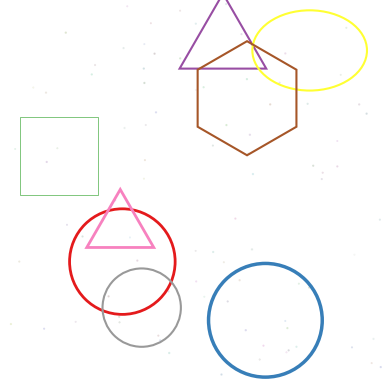[{"shape": "circle", "thickness": 2, "radius": 0.69, "center": [0.318, 0.321]}, {"shape": "circle", "thickness": 2.5, "radius": 0.74, "center": [0.689, 0.168]}, {"shape": "square", "thickness": 0.5, "radius": 0.51, "center": [0.154, 0.594]}, {"shape": "triangle", "thickness": 1.5, "radius": 0.65, "center": [0.579, 0.887]}, {"shape": "oval", "thickness": 1.5, "radius": 0.74, "center": [0.804, 0.869]}, {"shape": "hexagon", "thickness": 1.5, "radius": 0.74, "center": [0.642, 0.745]}, {"shape": "triangle", "thickness": 2, "radius": 0.5, "center": [0.312, 0.407]}, {"shape": "circle", "thickness": 1.5, "radius": 0.51, "center": [0.368, 0.201]}]